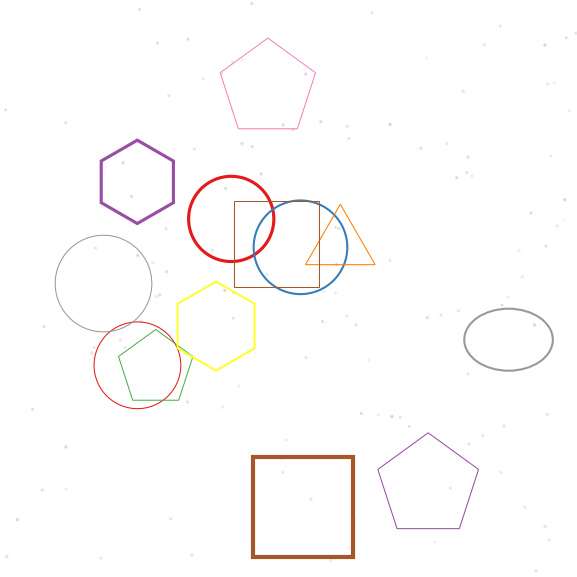[{"shape": "circle", "thickness": 1.5, "radius": 0.37, "center": [0.4, 0.62]}, {"shape": "circle", "thickness": 0.5, "radius": 0.38, "center": [0.238, 0.367]}, {"shape": "circle", "thickness": 1, "radius": 0.41, "center": [0.52, 0.571]}, {"shape": "pentagon", "thickness": 0.5, "radius": 0.34, "center": [0.27, 0.361]}, {"shape": "pentagon", "thickness": 0.5, "radius": 0.46, "center": [0.741, 0.158]}, {"shape": "hexagon", "thickness": 1.5, "radius": 0.36, "center": [0.238, 0.684]}, {"shape": "triangle", "thickness": 0.5, "radius": 0.35, "center": [0.589, 0.576]}, {"shape": "hexagon", "thickness": 1, "radius": 0.39, "center": [0.374, 0.435]}, {"shape": "square", "thickness": 2, "radius": 0.43, "center": [0.525, 0.121]}, {"shape": "square", "thickness": 0.5, "radius": 0.37, "center": [0.479, 0.577]}, {"shape": "pentagon", "thickness": 0.5, "radius": 0.43, "center": [0.464, 0.846]}, {"shape": "oval", "thickness": 1, "radius": 0.38, "center": [0.881, 0.411]}, {"shape": "circle", "thickness": 0.5, "radius": 0.42, "center": [0.179, 0.508]}]